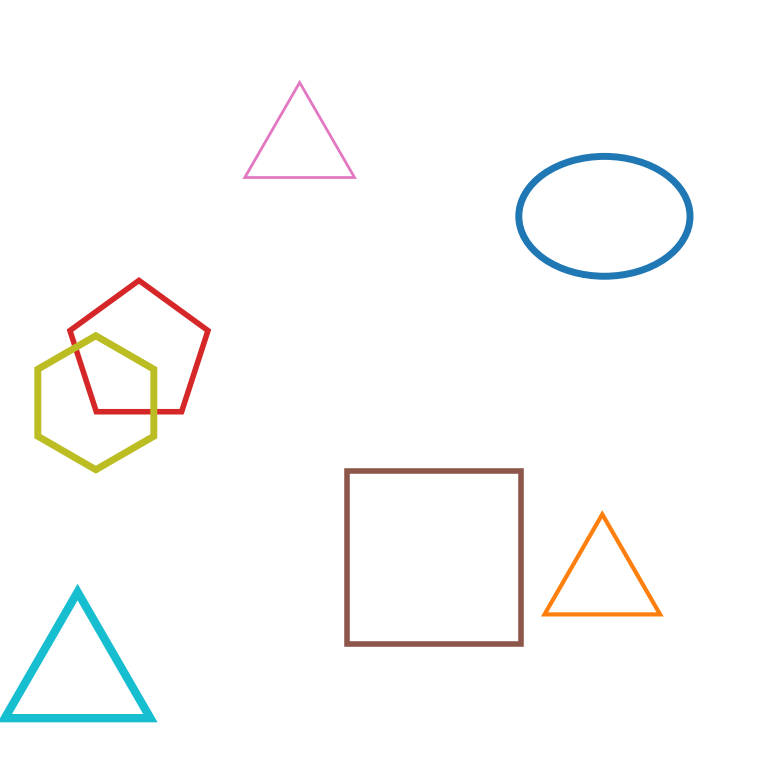[{"shape": "oval", "thickness": 2.5, "radius": 0.56, "center": [0.785, 0.719]}, {"shape": "triangle", "thickness": 1.5, "radius": 0.43, "center": [0.782, 0.245]}, {"shape": "pentagon", "thickness": 2, "radius": 0.47, "center": [0.18, 0.542]}, {"shape": "square", "thickness": 2, "radius": 0.56, "center": [0.563, 0.276]}, {"shape": "triangle", "thickness": 1, "radius": 0.41, "center": [0.389, 0.811]}, {"shape": "hexagon", "thickness": 2.5, "radius": 0.43, "center": [0.124, 0.477]}, {"shape": "triangle", "thickness": 3, "radius": 0.55, "center": [0.101, 0.122]}]